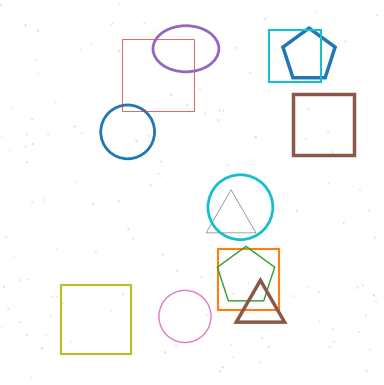[{"shape": "pentagon", "thickness": 2.5, "radius": 0.36, "center": [0.803, 0.856]}, {"shape": "circle", "thickness": 2, "radius": 0.35, "center": [0.332, 0.657]}, {"shape": "square", "thickness": 1.5, "radius": 0.39, "center": [0.645, 0.274]}, {"shape": "pentagon", "thickness": 1, "radius": 0.39, "center": [0.639, 0.282]}, {"shape": "square", "thickness": 0.5, "radius": 0.47, "center": [0.41, 0.805]}, {"shape": "oval", "thickness": 2, "radius": 0.43, "center": [0.483, 0.873]}, {"shape": "triangle", "thickness": 2.5, "radius": 0.36, "center": [0.676, 0.199]}, {"shape": "square", "thickness": 2.5, "radius": 0.4, "center": [0.841, 0.677]}, {"shape": "circle", "thickness": 1, "radius": 0.34, "center": [0.48, 0.178]}, {"shape": "triangle", "thickness": 0.5, "radius": 0.37, "center": [0.6, 0.432]}, {"shape": "square", "thickness": 1.5, "radius": 0.45, "center": [0.25, 0.17]}, {"shape": "square", "thickness": 1.5, "radius": 0.34, "center": [0.766, 0.854]}, {"shape": "circle", "thickness": 2, "radius": 0.42, "center": [0.624, 0.462]}]